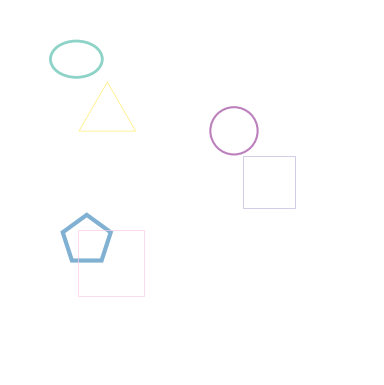[{"shape": "oval", "thickness": 2, "radius": 0.34, "center": [0.198, 0.846]}, {"shape": "square", "thickness": 0.5, "radius": 0.33, "center": [0.698, 0.527]}, {"shape": "pentagon", "thickness": 3, "radius": 0.33, "center": [0.225, 0.376]}, {"shape": "square", "thickness": 0.5, "radius": 0.43, "center": [0.288, 0.316]}, {"shape": "circle", "thickness": 1.5, "radius": 0.31, "center": [0.608, 0.66]}, {"shape": "triangle", "thickness": 0.5, "radius": 0.43, "center": [0.279, 0.702]}]